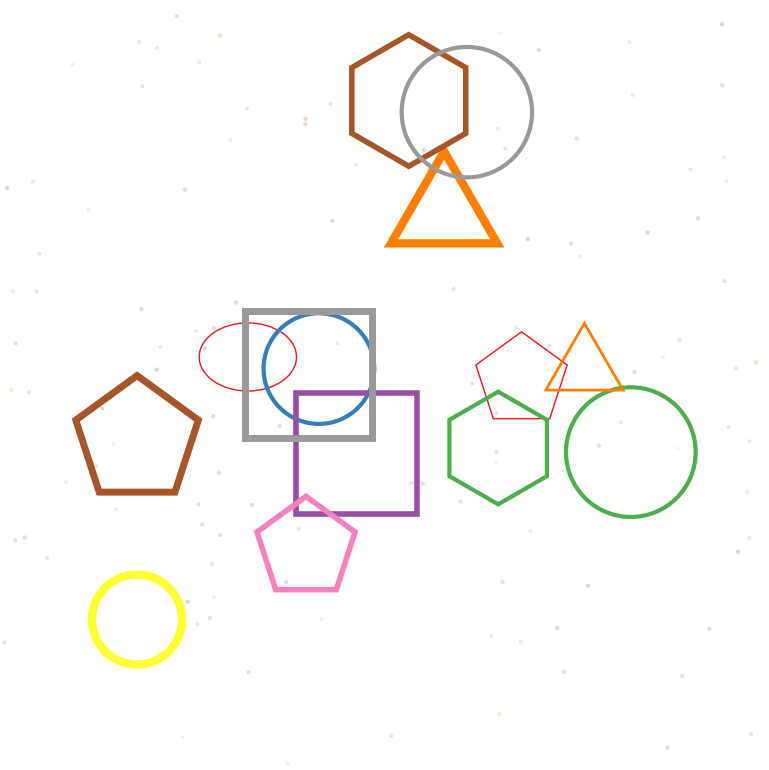[{"shape": "oval", "thickness": 0.5, "radius": 0.32, "center": [0.322, 0.536]}, {"shape": "pentagon", "thickness": 0.5, "radius": 0.31, "center": [0.677, 0.507]}, {"shape": "circle", "thickness": 1.5, "radius": 0.36, "center": [0.414, 0.521]}, {"shape": "circle", "thickness": 1.5, "radius": 0.42, "center": [0.819, 0.413]}, {"shape": "hexagon", "thickness": 1.5, "radius": 0.37, "center": [0.647, 0.418]}, {"shape": "square", "thickness": 2, "radius": 0.39, "center": [0.463, 0.411]}, {"shape": "triangle", "thickness": 1, "radius": 0.29, "center": [0.759, 0.522]}, {"shape": "triangle", "thickness": 3, "radius": 0.4, "center": [0.577, 0.724]}, {"shape": "circle", "thickness": 3, "radius": 0.29, "center": [0.178, 0.195]}, {"shape": "pentagon", "thickness": 2.5, "radius": 0.42, "center": [0.178, 0.429]}, {"shape": "hexagon", "thickness": 2, "radius": 0.43, "center": [0.531, 0.87]}, {"shape": "pentagon", "thickness": 2, "radius": 0.33, "center": [0.397, 0.288]}, {"shape": "circle", "thickness": 1.5, "radius": 0.42, "center": [0.606, 0.854]}, {"shape": "square", "thickness": 2.5, "radius": 0.41, "center": [0.401, 0.513]}]